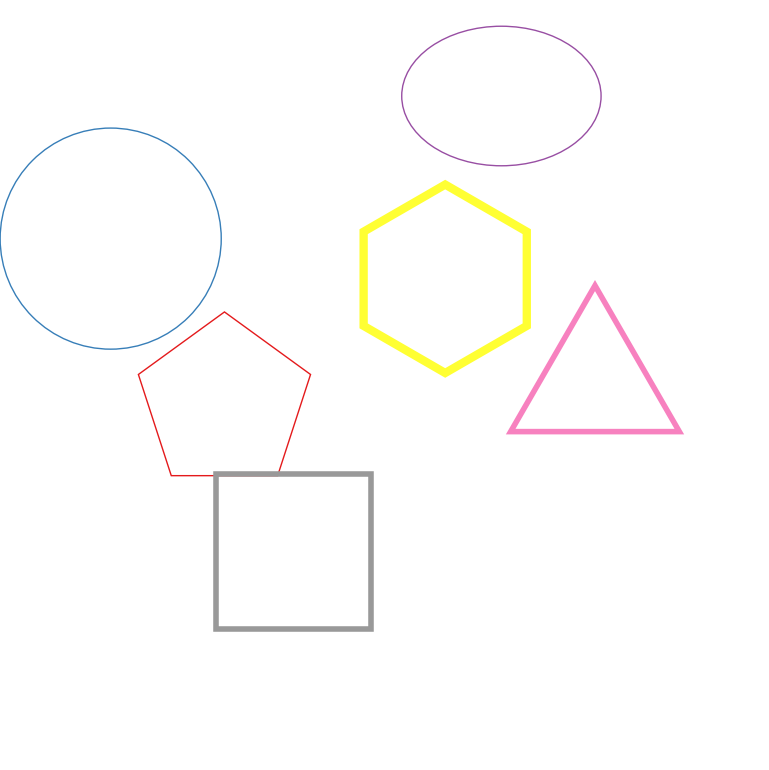[{"shape": "pentagon", "thickness": 0.5, "radius": 0.59, "center": [0.292, 0.477]}, {"shape": "circle", "thickness": 0.5, "radius": 0.72, "center": [0.144, 0.69]}, {"shape": "oval", "thickness": 0.5, "radius": 0.65, "center": [0.651, 0.875]}, {"shape": "hexagon", "thickness": 3, "radius": 0.61, "center": [0.578, 0.638]}, {"shape": "triangle", "thickness": 2, "radius": 0.63, "center": [0.773, 0.503]}, {"shape": "square", "thickness": 2, "radius": 0.5, "center": [0.381, 0.284]}]